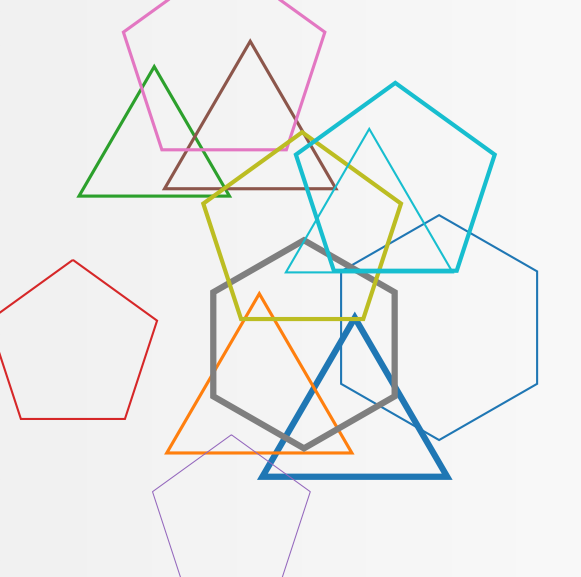[{"shape": "triangle", "thickness": 3, "radius": 0.92, "center": [0.61, 0.265]}, {"shape": "hexagon", "thickness": 1, "radius": 0.97, "center": [0.755, 0.432]}, {"shape": "triangle", "thickness": 1.5, "radius": 0.92, "center": [0.446, 0.307]}, {"shape": "triangle", "thickness": 1.5, "radius": 0.75, "center": [0.265, 0.734]}, {"shape": "pentagon", "thickness": 1, "radius": 0.76, "center": [0.125, 0.397]}, {"shape": "pentagon", "thickness": 0.5, "radius": 0.71, "center": [0.398, 0.104]}, {"shape": "triangle", "thickness": 1.5, "radius": 0.85, "center": [0.431, 0.757]}, {"shape": "pentagon", "thickness": 1.5, "radius": 0.91, "center": [0.386, 0.887]}, {"shape": "hexagon", "thickness": 3, "radius": 0.9, "center": [0.523, 0.403]}, {"shape": "pentagon", "thickness": 2, "radius": 0.89, "center": [0.52, 0.591]}, {"shape": "pentagon", "thickness": 2, "radius": 0.9, "center": [0.68, 0.676]}, {"shape": "triangle", "thickness": 1, "radius": 0.83, "center": [0.635, 0.61]}]